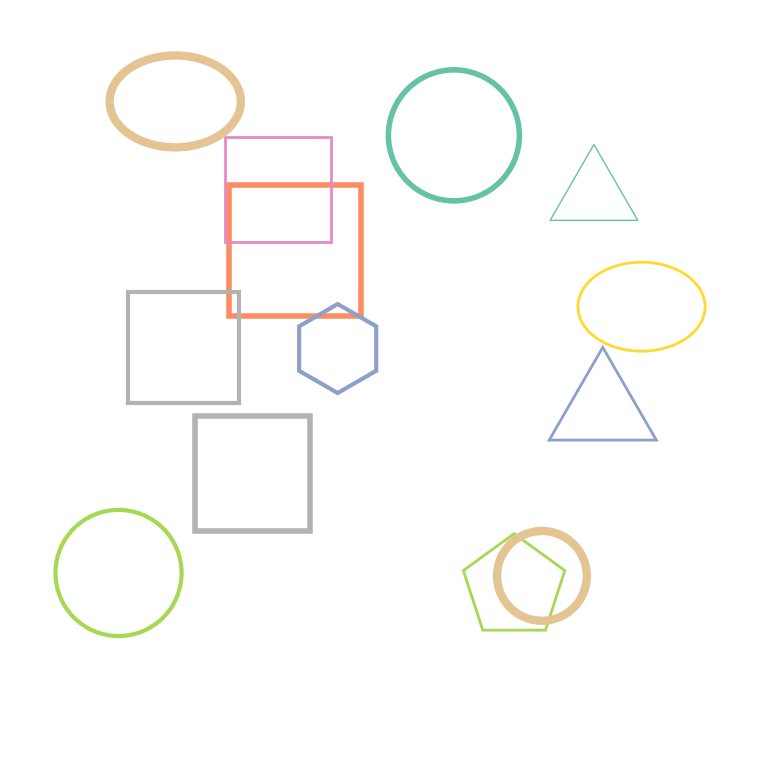[{"shape": "triangle", "thickness": 0.5, "radius": 0.33, "center": [0.771, 0.747]}, {"shape": "circle", "thickness": 2, "radius": 0.43, "center": [0.589, 0.824]}, {"shape": "square", "thickness": 2, "radius": 0.43, "center": [0.383, 0.675]}, {"shape": "hexagon", "thickness": 1.5, "radius": 0.29, "center": [0.439, 0.547]}, {"shape": "triangle", "thickness": 1, "radius": 0.4, "center": [0.783, 0.469]}, {"shape": "square", "thickness": 1, "radius": 0.34, "center": [0.361, 0.754]}, {"shape": "circle", "thickness": 1.5, "radius": 0.41, "center": [0.154, 0.256]}, {"shape": "pentagon", "thickness": 1, "radius": 0.35, "center": [0.668, 0.238]}, {"shape": "oval", "thickness": 1, "radius": 0.41, "center": [0.833, 0.602]}, {"shape": "oval", "thickness": 3, "radius": 0.43, "center": [0.228, 0.868]}, {"shape": "circle", "thickness": 3, "radius": 0.29, "center": [0.704, 0.252]}, {"shape": "square", "thickness": 2, "radius": 0.37, "center": [0.328, 0.385]}, {"shape": "square", "thickness": 1.5, "radius": 0.36, "center": [0.238, 0.549]}]